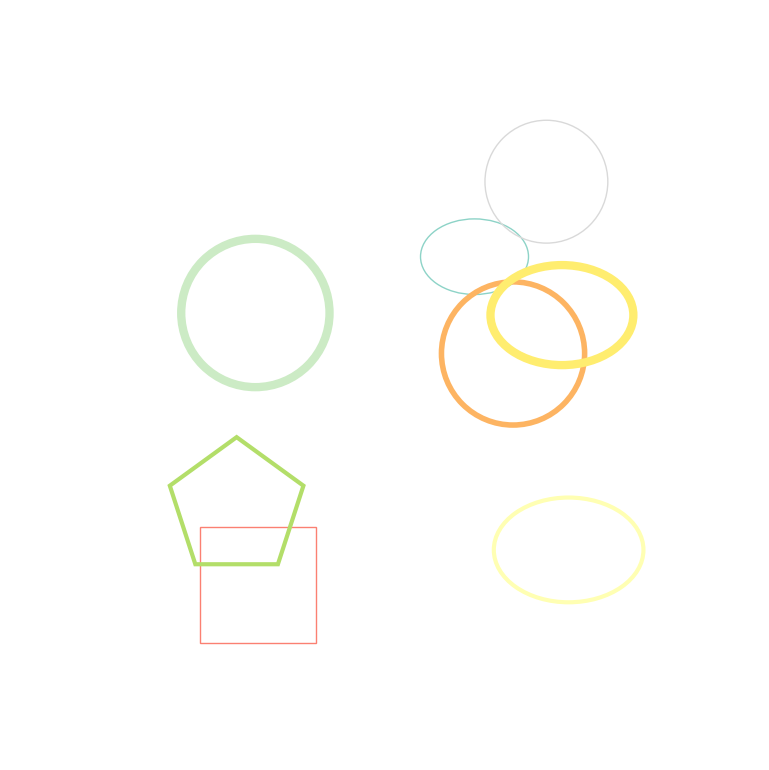[{"shape": "oval", "thickness": 0.5, "radius": 0.35, "center": [0.616, 0.667]}, {"shape": "oval", "thickness": 1.5, "radius": 0.49, "center": [0.738, 0.286]}, {"shape": "square", "thickness": 0.5, "radius": 0.38, "center": [0.335, 0.241]}, {"shape": "circle", "thickness": 2, "radius": 0.46, "center": [0.666, 0.541]}, {"shape": "pentagon", "thickness": 1.5, "radius": 0.46, "center": [0.307, 0.341]}, {"shape": "circle", "thickness": 0.5, "radius": 0.4, "center": [0.71, 0.764]}, {"shape": "circle", "thickness": 3, "radius": 0.48, "center": [0.332, 0.594]}, {"shape": "oval", "thickness": 3, "radius": 0.46, "center": [0.73, 0.591]}]